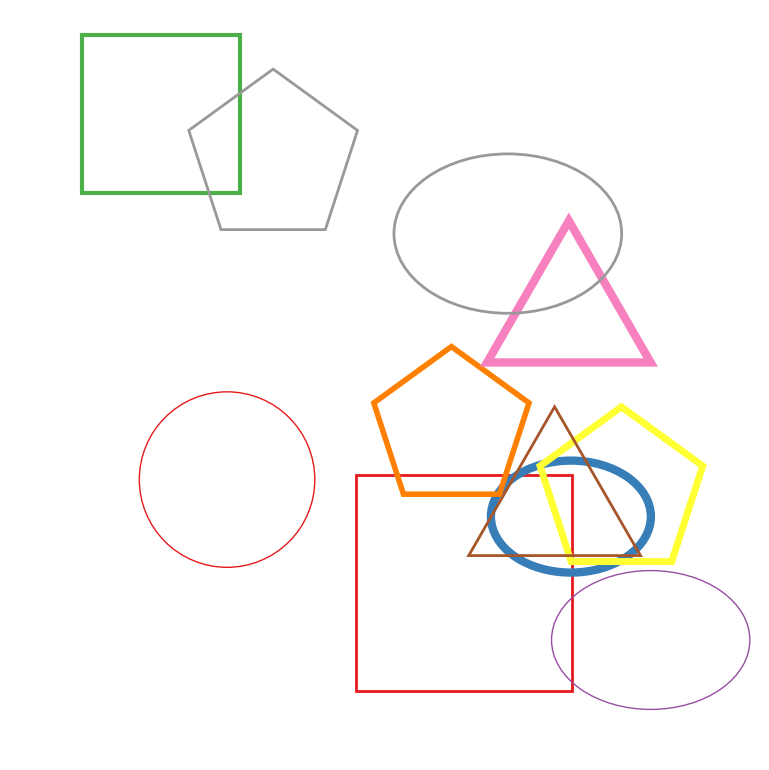[{"shape": "square", "thickness": 1, "radius": 0.7, "center": [0.602, 0.243]}, {"shape": "circle", "thickness": 0.5, "radius": 0.57, "center": [0.295, 0.377]}, {"shape": "oval", "thickness": 3, "radius": 0.52, "center": [0.741, 0.329]}, {"shape": "square", "thickness": 1.5, "radius": 0.51, "center": [0.209, 0.852]}, {"shape": "oval", "thickness": 0.5, "radius": 0.64, "center": [0.845, 0.169]}, {"shape": "pentagon", "thickness": 2, "radius": 0.53, "center": [0.586, 0.444]}, {"shape": "pentagon", "thickness": 2.5, "radius": 0.56, "center": [0.807, 0.361]}, {"shape": "triangle", "thickness": 1, "radius": 0.64, "center": [0.72, 0.343]}, {"shape": "triangle", "thickness": 3, "radius": 0.61, "center": [0.739, 0.591]}, {"shape": "pentagon", "thickness": 1, "radius": 0.58, "center": [0.355, 0.795]}, {"shape": "oval", "thickness": 1, "radius": 0.74, "center": [0.659, 0.697]}]